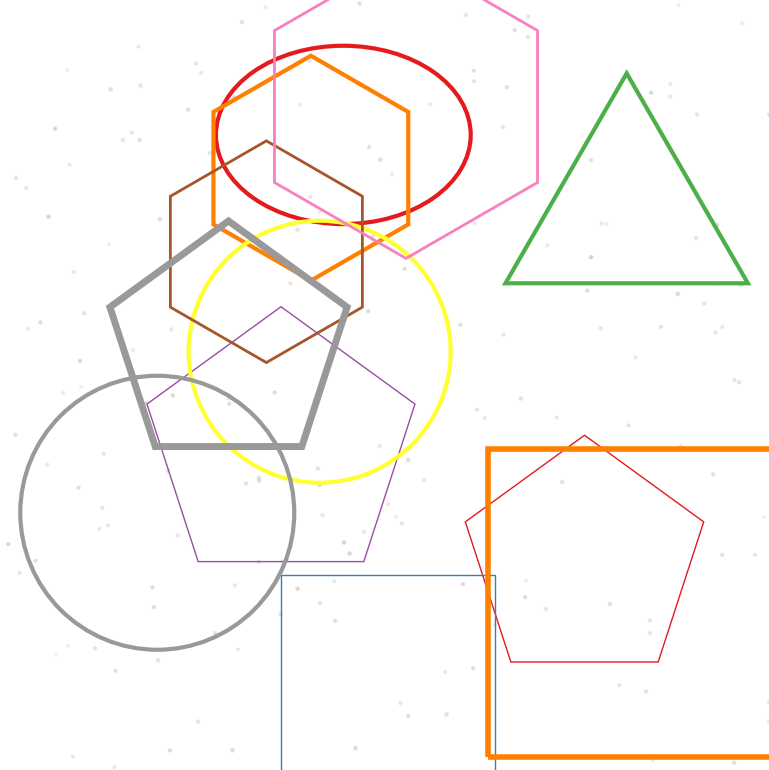[{"shape": "oval", "thickness": 1.5, "radius": 0.83, "center": [0.446, 0.825]}, {"shape": "pentagon", "thickness": 0.5, "radius": 0.81, "center": [0.759, 0.272]}, {"shape": "square", "thickness": 0.5, "radius": 0.7, "center": [0.504, 0.114]}, {"shape": "triangle", "thickness": 1.5, "radius": 0.91, "center": [0.814, 0.723]}, {"shape": "pentagon", "thickness": 0.5, "radius": 0.91, "center": [0.365, 0.419]}, {"shape": "square", "thickness": 2, "radius": 1.0, "center": [0.834, 0.217]}, {"shape": "hexagon", "thickness": 1.5, "radius": 0.73, "center": [0.404, 0.782]}, {"shape": "circle", "thickness": 1.5, "radius": 0.85, "center": [0.415, 0.543]}, {"shape": "hexagon", "thickness": 1, "radius": 0.72, "center": [0.346, 0.673]}, {"shape": "hexagon", "thickness": 1, "radius": 0.99, "center": [0.527, 0.862]}, {"shape": "circle", "thickness": 1.5, "radius": 0.89, "center": [0.204, 0.334]}, {"shape": "pentagon", "thickness": 2.5, "radius": 0.81, "center": [0.297, 0.551]}]